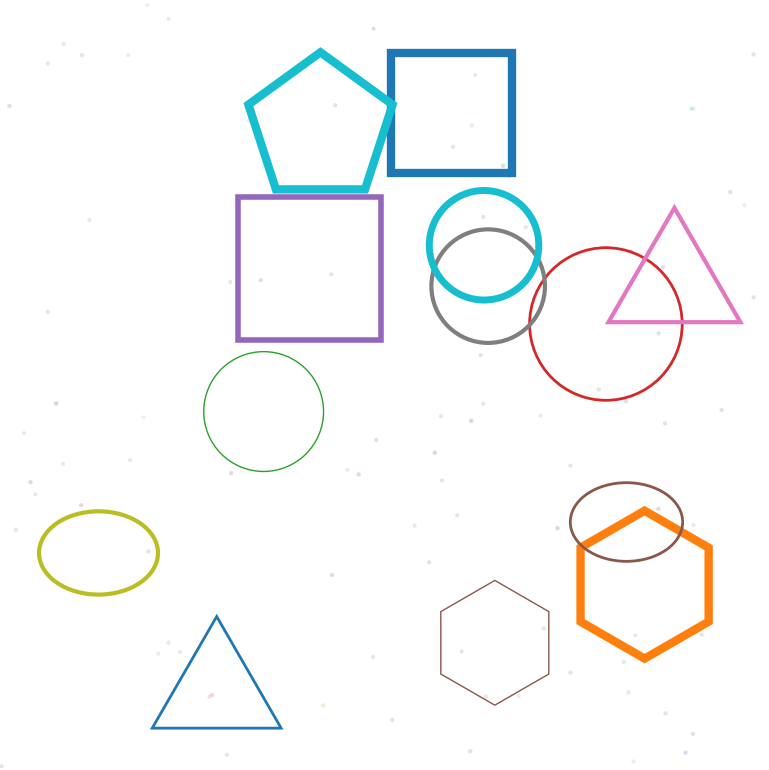[{"shape": "triangle", "thickness": 1, "radius": 0.48, "center": [0.281, 0.103]}, {"shape": "square", "thickness": 3, "radius": 0.39, "center": [0.586, 0.853]}, {"shape": "hexagon", "thickness": 3, "radius": 0.48, "center": [0.837, 0.241]}, {"shape": "circle", "thickness": 0.5, "radius": 0.39, "center": [0.342, 0.466]}, {"shape": "circle", "thickness": 1, "radius": 0.5, "center": [0.787, 0.579]}, {"shape": "square", "thickness": 2, "radius": 0.46, "center": [0.402, 0.651]}, {"shape": "hexagon", "thickness": 0.5, "radius": 0.41, "center": [0.643, 0.165]}, {"shape": "oval", "thickness": 1, "radius": 0.36, "center": [0.814, 0.322]}, {"shape": "triangle", "thickness": 1.5, "radius": 0.49, "center": [0.876, 0.631]}, {"shape": "circle", "thickness": 1.5, "radius": 0.37, "center": [0.634, 0.628]}, {"shape": "oval", "thickness": 1.5, "radius": 0.39, "center": [0.128, 0.282]}, {"shape": "circle", "thickness": 2.5, "radius": 0.36, "center": [0.629, 0.681]}, {"shape": "pentagon", "thickness": 3, "radius": 0.49, "center": [0.416, 0.834]}]